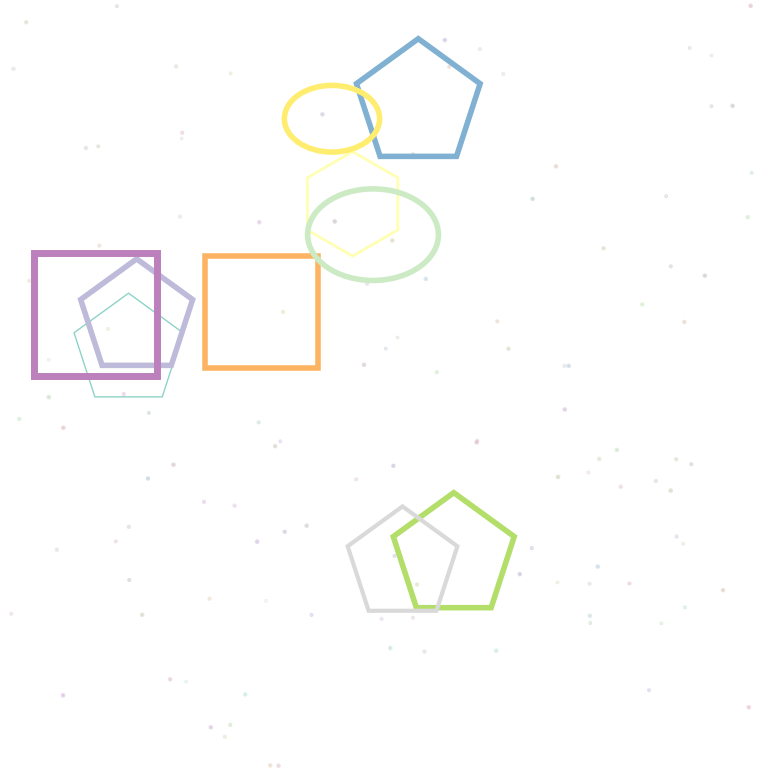[{"shape": "pentagon", "thickness": 0.5, "radius": 0.37, "center": [0.167, 0.545]}, {"shape": "hexagon", "thickness": 1, "radius": 0.34, "center": [0.458, 0.735]}, {"shape": "pentagon", "thickness": 2, "radius": 0.38, "center": [0.177, 0.587]}, {"shape": "pentagon", "thickness": 2, "radius": 0.42, "center": [0.543, 0.865]}, {"shape": "square", "thickness": 2, "radius": 0.36, "center": [0.34, 0.595]}, {"shape": "pentagon", "thickness": 2, "radius": 0.41, "center": [0.589, 0.278]}, {"shape": "pentagon", "thickness": 1.5, "radius": 0.37, "center": [0.523, 0.267]}, {"shape": "square", "thickness": 2.5, "radius": 0.4, "center": [0.124, 0.592]}, {"shape": "oval", "thickness": 2, "radius": 0.42, "center": [0.484, 0.695]}, {"shape": "oval", "thickness": 2, "radius": 0.31, "center": [0.431, 0.846]}]